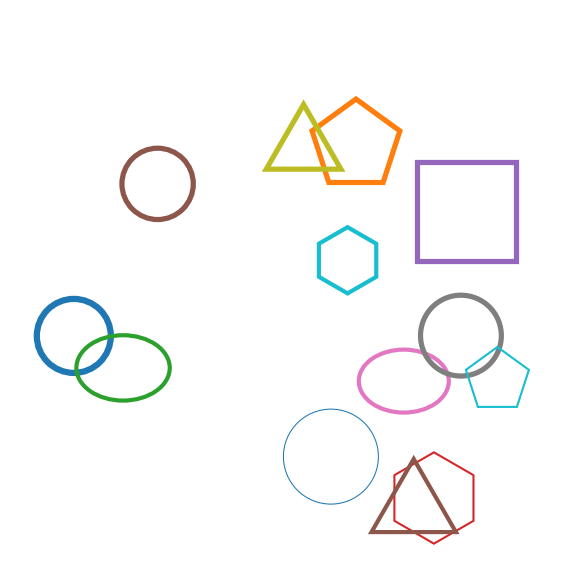[{"shape": "circle", "thickness": 0.5, "radius": 0.41, "center": [0.573, 0.208]}, {"shape": "circle", "thickness": 3, "radius": 0.32, "center": [0.128, 0.417]}, {"shape": "pentagon", "thickness": 2.5, "radius": 0.4, "center": [0.616, 0.748]}, {"shape": "oval", "thickness": 2, "radius": 0.4, "center": [0.213, 0.362]}, {"shape": "hexagon", "thickness": 1, "radius": 0.4, "center": [0.751, 0.137]}, {"shape": "square", "thickness": 2.5, "radius": 0.43, "center": [0.808, 0.632]}, {"shape": "circle", "thickness": 2.5, "radius": 0.31, "center": [0.273, 0.681]}, {"shape": "triangle", "thickness": 2, "radius": 0.42, "center": [0.716, 0.12]}, {"shape": "oval", "thickness": 2, "radius": 0.39, "center": [0.699, 0.339]}, {"shape": "circle", "thickness": 2.5, "radius": 0.35, "center": [0.798, 0.418]}, {"shape": "triangle", "thickness": 2.5, "radius": 0.37, "center": [0.526, 0.744]}, {"shape": "pentagon", "thickness": 1, "radius": 0.29, "center": [0.861, 0.341]}, {"shape": "hexagon", "thickness": 2, "radius": 0.29, "center": [0.602, 0.548]}]